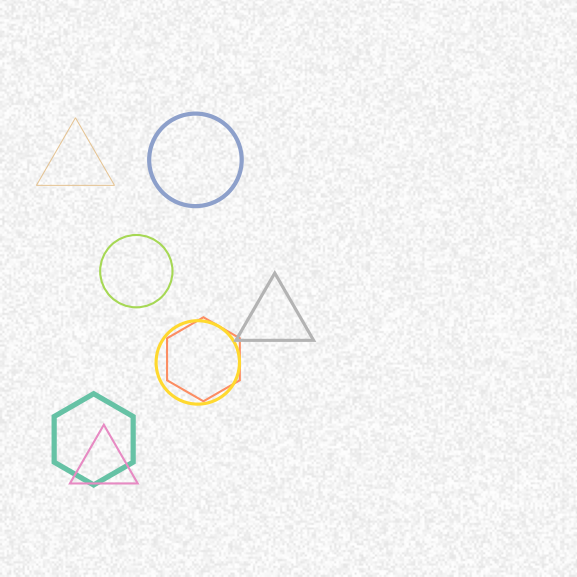[{"shape": "hexagon", "thickness": 2.5, "radius": 0.39, "center": [0.162, 0.238]}, {"shape": "hexagon", "thickness": 1, "radius": 0.36, "center": [0.352, 0.377]}, {"shape": "circle", "thickness": 2, "radius": 0.4, "center": [0.338, 0.722]}, {"shape": "triangle", "thickness": 1, "radius": 0.34, "center": [0.18, 0.196]}, {"shape": "circle", "thickness": 1, "radius": 0.31, "center": [0.236, 0.53]}, {"shape": "circle", "thickness": 1.5, "radius": 0.36, "center": [0.342, 0.372]}, {"shape": "triangle", "thickness": 0.5, "radius": 0.39, "center": [0.131, 0.717]}, {"shape": "triangle", "thickness": 1.5, "radius": 0.39, "center": [0.476, 0.449]}]